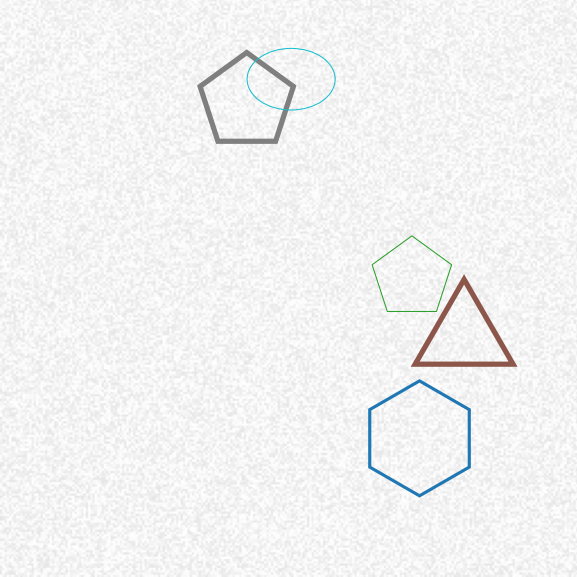[{"shape": "hexagon", "thickness": 1.5, "radius": 0.5, "center": [0.726, 0.24]}, {"shape": "pentagon", "thickness": 0.5, "radius": 0.36, "center": [0.713, 0.518]}, {"shape": "triangle", "thickness": 2.5, "radius": 0.49, "center": [0.804, 0.417]}, {"shape": "pentagon", "thickness": 2.5, "radius": 0.42, "center": [0.427, 0.823]}, {"shape": "oval", "thickness": 0.5, "radius": 0.38, "center": [0.504, 0.862]}]